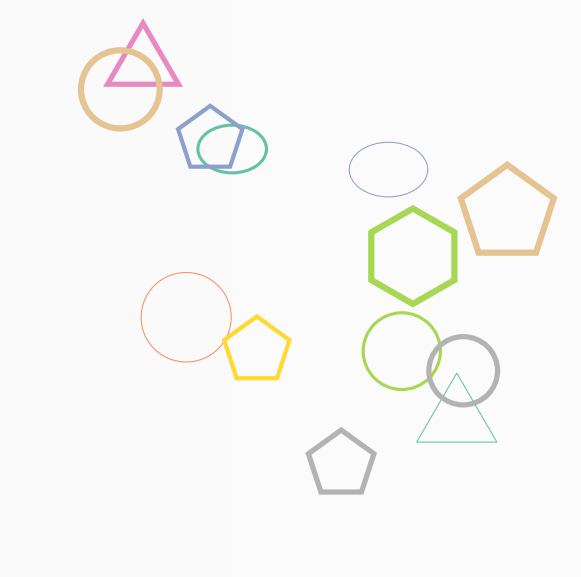[{"shape": "triangle", "thickness": 0.5, "radius": 0.4, "center": [0.786, 0.273]}, {"shape": "oval", "thickness": 1.5, "radius": 0.29, "center": [0.399, 0.741]}, {"shape": "circle", "thickness": 0.5, "radius": 0.39, "center": [0.32, 0.45]}, {"shape": "pentagon", "thickness": 2, "radius": 0.29, "center": [0.362, 0.758]}, {"shape": "oval", "thickness": 0.5, "radius": 0.34, "center": [0.668, 0.705]}, {"shape": "triangle", "thickness": 2.5, "radius": 0.35, "center": [0.246, 0.888]}, {"shape": "circle", "thickness": 1.5, "radius": 0.33, "center": [0.691, 0.391]}, {"shape": "hexagon", "thickness": 3, "radius": 0.41, "center": [0.71, 0.555]}, {"shape": "pentagon", "thickness": 2, "radius": 0.3, "center": [0.442, 0.392]}, {"shape": "pentagon", "thickness": 3, "radius": 0.42, "center": [0.873, 0.63]}, {"shape": "circle", "thickness": 3, "radius": 0.34, "center": [0.207, 0.844]}, {"shape": "circle", "thickness": 2.5, "radius": 0.3, "center": [0.797, 0.357]}, {"shape": "pentagon", "thickness": 2.5, "radius": 0.3, "center": [0.587, 0.195]}]